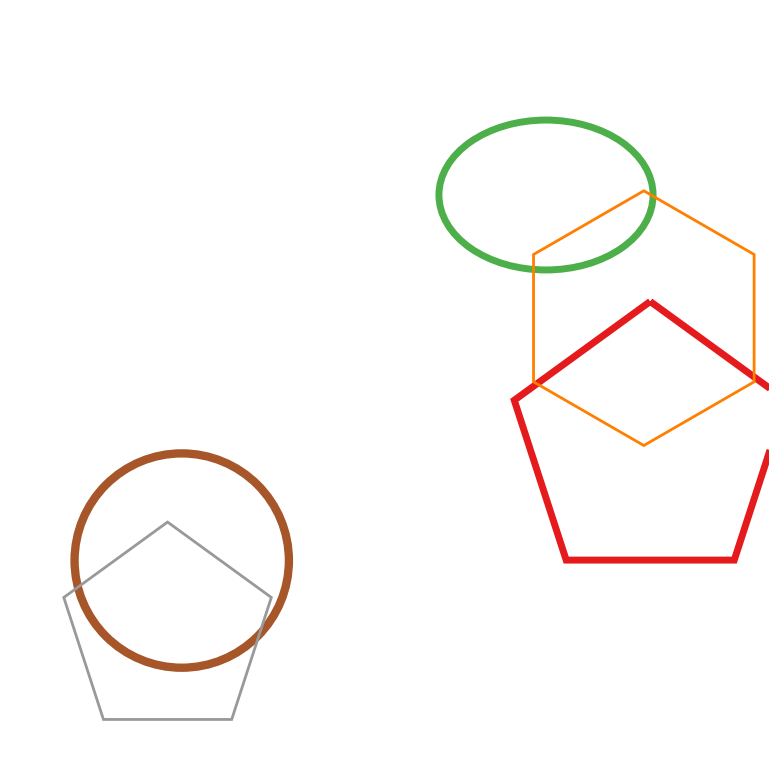[{"shape": "pentagon", "thickness": 2.5, "radius": 0.93, "center": [0.844, 0.423]}, {"shape": "oval", "thickness": 2.5, "radius": 0.7, "center": [0.709, 0.747]}, {"shape": "hexagon", "thickness": 1, "radius": 0.83, "center": [0.836, 0.587]}, {"shape": "circle", "thickness": 3, "radius": 0.7, "center": [0.236, 0.272]}, {"shape": "pentagon", "thickness": 1, "radius": 0.71, "center": [0.218, 0.18]}]